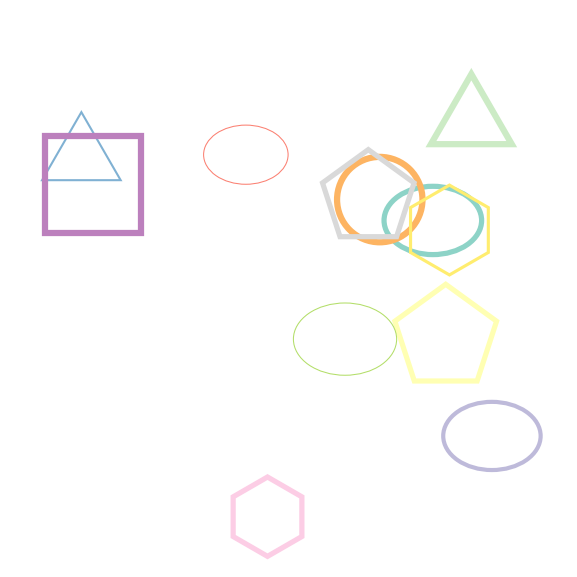[{"shape": "oval", "thickness": 2.5, "radius": 0.42, "center": [0.749, 0.617]}, {"shape": "pentagon", "thickness": 2.5, "radius": 0.46, "center": [0.772, 0.414]}, {"shape": "oval", "thickness": 2, "radius": 0.42, "center": [0.852, 0.244]}, {"shape": "oval", "thickness": 0.5, "radius": 0.37, "center": [0.426, 0.731]}, {"shape": "triangle", "thickness": 1, "radius": 0.39, "center": [0.141, 0.726]}, {"shape": "circle", "thickness": 3, "radius": 0.37, "center": [0.658, 0.654]}, {"shape": "oval", "thickness": 0.5, "radius": 0.45, "center": [0.597, 0.412]}, {"shape": "hexagon", "thickness": 2.5, "radius": 0.34, "center": [0.463, 0.104]}, {"shape": "pentagon", "thickness": 2.5, "radius": 0.42, "center": [0.638, 0.657]}, {"shape": "square", "thickness": 3, "radius": 0.42, "center": [0.161, 0.68]}, {"shape": "triangle", "thickness": 3, "radius": 0.4, "center": [0.816, 0.79]}, {"shape": "hexagon", "thickness": 1.5, "radius": 0.39, "center": [0.778, 0.601]}]